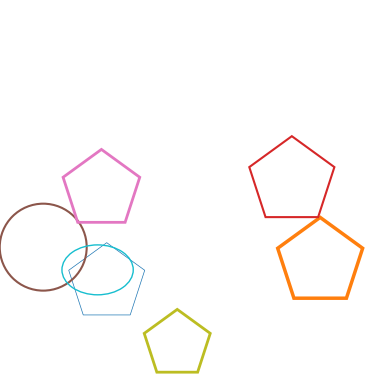[{"shape": "pentagon", "thickness": 0.5, "radius": 0.52, "center": [0.277, 0.266]}, {"shape": "pentagon", "thickness": 2.5, "radius": 0.58, "center": [0.832, 0.319]}, {"shape": "pentagon", "thickness": 1.5, "radius": 0.58, "center": [0.758, 0.53]}, {"shape": "circle", "thickness": 1.5, "radius": 0.56, "center": [0.112, 0.358]}, {"shape": "pentagon", "thickness": 2, "radius": 0.52, "center": [0.263, 0.507]}, {"shape": "pentagon", "thickness": 2, "radius": 0.45, "center": [0.46, 0.106]}, {"shape": "oval", "thickness": 1, "radius": 0.46, "center": [0.253, 0.299]}]